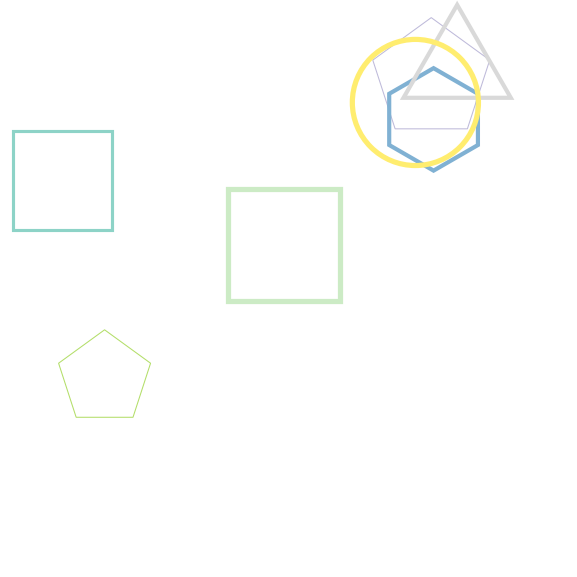[{"shape": "square", "thickness": 1.5, "radius": 0.43, "center": [0.108, 0.686]}, {"shape": "pentagon", "thickness": 0.5, "radius": 0.53, "center": [0.747, 0.862]}, {"shape": "hexagon", "thickness": 2, "radius": 0.44, "center": [0.751, 0.792]}, {"shape": "pentagon", "thickness": 0.5, "radius": 0.42, "center": [0.181, 0.344]}, {"shape": "triangle", "thickness": 2, "radius": 0.54, "center": [0.792, 0.883]}, {"shape": "square", "thickness": 2.5, "radius": 0.49, "center": [0.492, 0.575]}, {"shape": "circle", "thickness": 2.5, "radius": 0.55, "center": [0.719, 0.822]}]